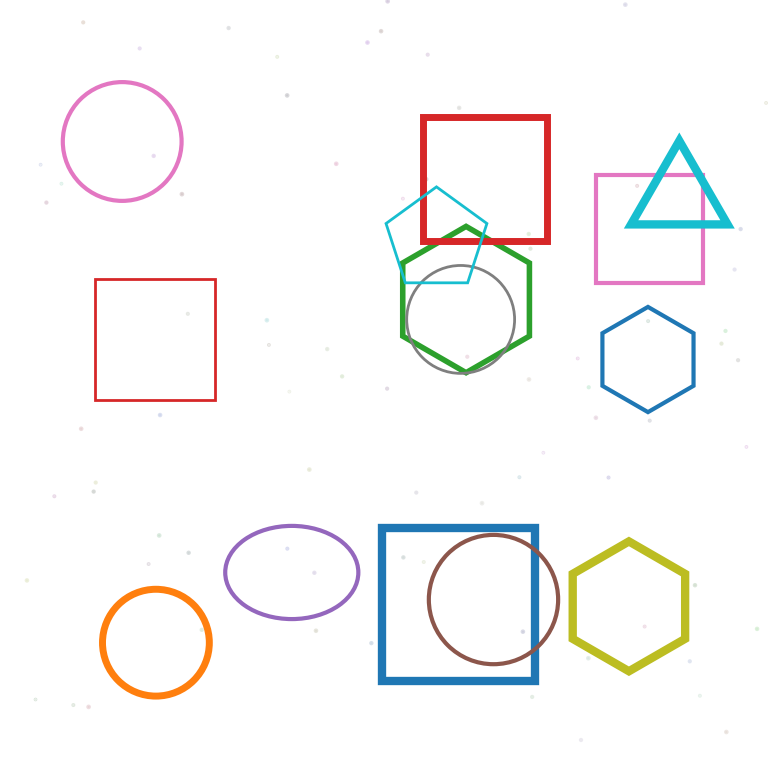[{"shape": "hexagon", "thickness": 1.5, "radius": 0.34, "center": [0.842, 0.533]}, {"shape": "square", "thickness": 3, "radius": 0.5, "center": [0.595, 0.215]}, {"shape": "circle", "thickness": 2.5, "radius": 0.35, "center": [0.202, 0.165]}, {"shape": "hexagon", "thickness": 2, "radius": 0.47, "center": [0.605, 0.611]}, {"shape": "square", "thickness": 2.5, "radius": 0.4, "center": [0.63, 0.768]}, {"shape": "square", "thickness": 1, "radius": 0.39, "center": [0.201, 0.559]}, {"shape": "oval", "thickness": 1.5, "radius": 0.43, "center": [0.379, 0.257]}, {"shape": "circle", "thickness": 1.5, "radius": 0.42, "center": [0.641, 0.221]}, {"shape": "circle", "thickness": 1.5, "radius": 0.39, "center": [0.159, 0.816]}, {"shape": "square", "thickness": 1.5, "radius": 0.35, "center": [0.843, 0.703]}, {"shape": "circle", "thickness": 1, "radius": 0.35, "center": [0.598, 0.585]}, {"shape": "hexagon", "thickness": 3, "radius": 0.42, "center": [0.817, 0.213]}, {"shape": "triangle", "thickness": 3, "radius": 0.36, "center": [0.882, 0.745]}, {"shape": "pentagon", "thickness": 1, "radius": 0.34, "center": [0.567, 0.688]}]